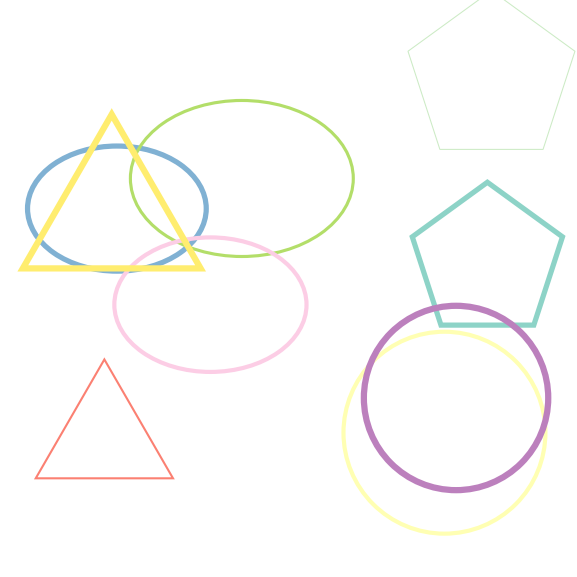[{"shape": "pentagon", "thickness": 2.5, "radius": 0.68, "center": [0.844, 0.547]}, {"shape": "circle", "thickness": 2, "radius": 0.87, "center": [0.77, 0.25]}, {"shape": "triangle", "thickness": 1, "radius": 0.69, "center": [0.181, 0.24]}, {"shape": "oval", "thickness": 2.5, "radius": 0.77, "center": [0.202, 0.638]}, {"shape": "oval", "thickness": 1.5, "radius": 0.96, "center": [0.419, 0.69]}, {"shape": "oval", "thickness": 2, "radius": 0.83, "center": [0.364, 0.472]}, {"shape": "circle", "thickness": 3, "radius": 0.8, "center": [0.79, 0.31]}, {"shape": "pentagon", "thickness": 0.5, "radius": 0.76, "center": [0.851, 0.863]}, {"shape": "triangle", "thickness": 3, "radius": 0.89, "center": [0.193, 0.623]}]